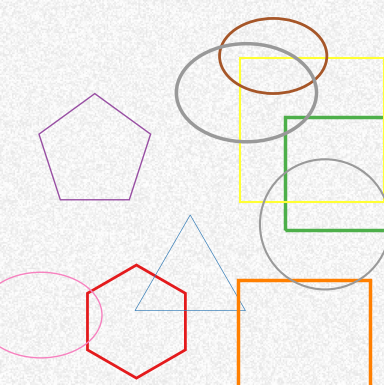[{"shape": "hexagon", "thickness": 2, "radius": 0.73, "center": [0.354, 0.165]}, {"shape": "triangle", "thickness": 0.5, "radius": 0.83, "center": [0.494, 0.276]}, {"shape": "square", "thickness": 2.5, "radius": 0.73, "center": [0.887, 0.55]}, {"shape": "pentagon", "thickness": 1, "radius": 0.76, "center": [0.246, 0.604]}, {"shape": "square", "thickness": 2.5, "radius": 0.86, "center": [0.79, 0.101]}, {"shape": "square", "thickness": 1.5, "radius": 0.94, "center": [0.811, 0.661]}, {"shape": "oval", "thickness": 2, "radius": 0.7, "center": [0.71, 0.855]}, {"shape": "oval", "thickness": 1, "radius": 0.79, "center": [0.106, 0.182]}, {"shape": "circle", "thickness": 1.5, "radius": 0.85, "center": [0.844, 0.417]}, {"shape": "oval", "thickness": 2.5, "radius": 0.91, "center": [0.64, 0.759]}]